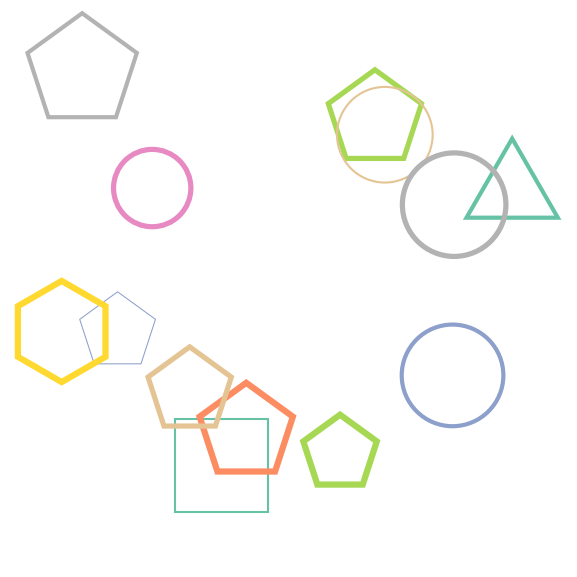[{"shape": "triangle", "thickness": 2, "radius": 0.46, "center": [0.887, 0.668]}, {"shape": "square", "thickness": 1, "radius": 0.4, "center": [0.383, 0.193]}, {"shape": "pentagon", "thickness": 3, "radius": 0.42, "center": [0.426, 0.251]}, {"shape": "circle", "thickness": 2, "radius": 0.44, "center": [0.784, 0.349]}, {"shape": "pentagon", "thickness": 0.5, "radius": 0.34, "center": [0.204, 0.425]}, {"shape": "circle", "thickness": 2.5, "radius": 0.33, "center": [0.264, 0.673]}, {"shape": "pentagon", "thickness": 2.5, "radius": 0.42, "center": [0.649, 0.793]}, {"shape": "pentagon", "thickness": 3, "radius": 0.33, "center": [0.589, 0.214]}, {"shape": "hexagon", "thickness": 3, "radius": 0.44, "center": [0.107, 0.425]}, {"shape": "pentagon", "thickness": 2.5, "radius": 0.38, "center": [0.328, 0.323]}, {"shape": "circle", "thickness": 1, "radius": 0.41, "center": [0.666, 0.766]}, {"shape": "circle", "thickness": 2.5, "radius": 0.45, "center": [0.786, 0.645]}, {"shape": "pentagon", "thickness": 2, "radius": 0.5, "center": [0.142, 0.877]}]